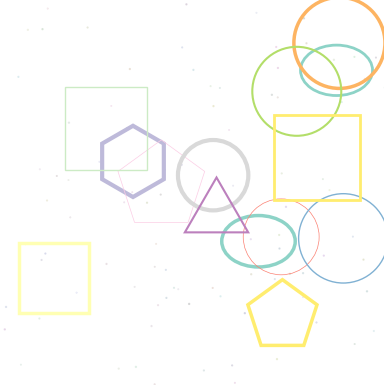[{"shape": "oval", "thickness": 2, "radius": 0.47, "center": [0.874, 0.817]}, {"shape": "oval", "thickness": 2.5, "radius": 0.48, "center": [0.671, 0.373]}, {"shape": "square", "thickness": 2.5, "radius": 0.45, "center": [0.139, 0.278]}, {"shape": "hexagon", "thickness": 3, "radius": 0.46, "center": [0.345, 0.581]}, {"shape": "circle", "thickness": 0.5, "radius": 0.49, "center": [0.73, 0.385]}, {"shape": "circle", "thickness": 1, "radius": 0.58, "center": [0.892, 0.381]}, {"shape": "circle", "thickness": 2.5, "radius": 0.59, "center": [0.882, 0.889]}, {"shape": "circle", "thickness": 1.5, "radius": 0.58, "center": [0.771, 0.763]}, {"shape": "pentagon", "thickness": 0.5, "radius": 0.59, "center": [0.419, 0.518]}, {"shape": "circle", "thickness": 3, "radius": 0.46, "center": [0.554, 0.545]}, {"shape": "triangle", "thickness": 1.5, "radius": 0.47, "center": [0.562, 0.444]}, {"shape": "square", "thickness": 1, "radius": 0.53, "center": [0.274, 0.666]}, {"shape": "pentagon", "thickness": 2.5, "radius": 0.47, "center": [0.734, 0.179]}, {"shape": "square", "thickness": 2, "radius": 0.55, "center": [0.823, 0.592]}]